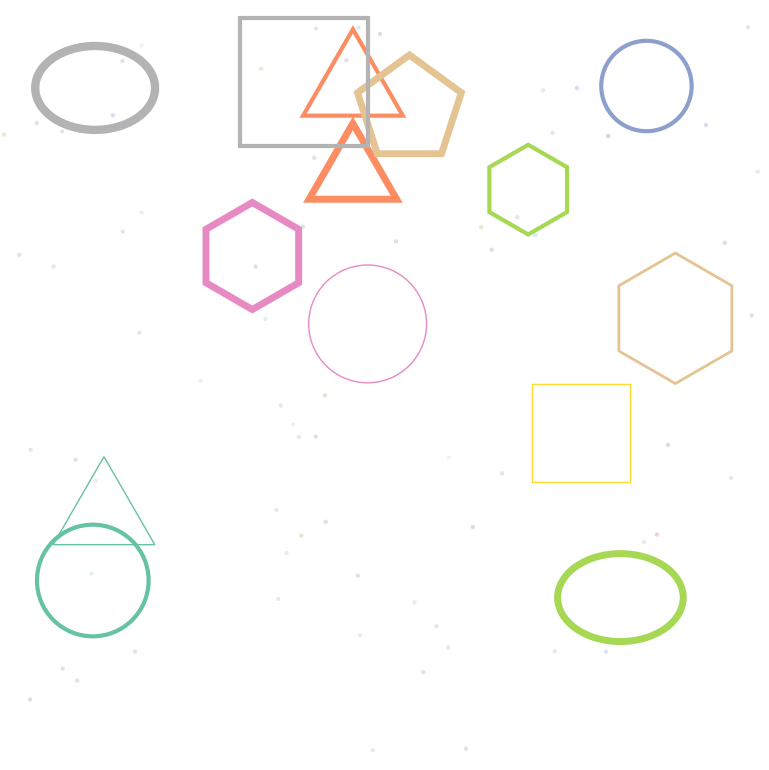[{"shape": "triangle", "thickness": 0.5, "radius": 0.38, "center": [0.135, 0.331]}, {"shape": "circle", "thickness": 1.5, "radius": 0.36, "center": [0.121, 0.246]}, {"shape": "triangle", "thickness": 1.5, "radius": 0.37, "center": [0.458, 0.887]}, {"shape": "triangle", "thickness": 2.5, "radius": 0.33, "center": [0.458, 0.774]}, {"shape": "circle", "thickness": 1.5, "radius": 0.29, "center": [0.84, 0.888]}, {"shape": "circle", "thickness": 0.5, "radius": 0.38, "center": [0.477, 0.579]}, {"shape": "hexagon", "thickness": 2.5, "radius": 0.35, "center": [0.328, 0.668]}, {"shape": "hexagon", "thickness": 1.5, "radius": 0.29, "center": [0.686, 0.754]}, {"shape": "oval", "thickness": 2.5, "radius": 0.41, "center": [0.806, 0.224]}, {"shape": "square", "thickness": 0.5, "radius": 0.32, "center": [0.755, 0.438]}, {"shape": "pentagon", "thickness": 2.5, "radius": 0.35, "center": [0.532, 0.858]}, {"shape": "hexagon", "thickness": 1, "radius": 0.42, "center": [0.877, 0.587]}, {"shape": "square", "thickness": 1.5, "radius": 0.42, "center": [0.395, 0.893]}, {"shape": "oval", "thickness": 3, "radius": 0.39, "center": [0.124, 0.886]}]